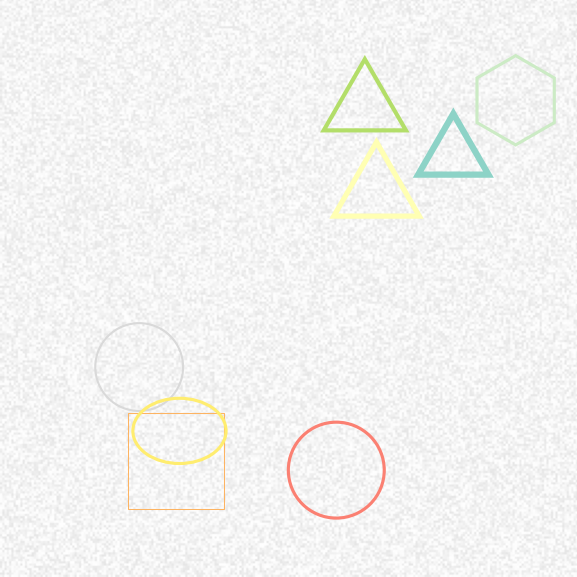[{"shape": "triangle", "thickness": 3, "radius": 0.35, "center": [0.785, 0.732]}, {"shape": "triangle", "thickness": 2.5, "radius": 0.43, "center": [0.652, 0.668]}, {"shape": "circle", "thickness": 1.5, "radius": 0.42, "center": [0.582, 0.185]}, {"shape": "square", "thickness": 0.5, "radius": 0.42, "center": [0.305, 0.2]}, {"shape": "triangle", "thickness": 2, "radius": 0.41, "center": [0.632, 0.814]}, {"shape": "circle", "thickness": 1, "radius": 0.38, "center": [0.241, 0.364]}, {"shape": "hexagon", "thickness": 1.5, "radius": 0.39, "center": [0.893, 0.825]}, {"shape": "oval", "thickness": 1.5, "radius": 0.4, "center": [0.311, 0.253]}]